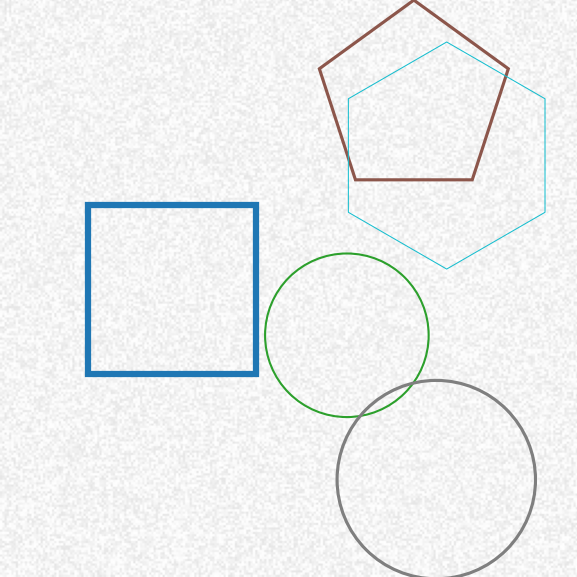[{"shape": "square", "thickness": 3, "radius": 0.73, "center": [0.298, 0.498]}, {"shape": "circle", "thickness": 1, "radius": 0.71, "center": [0.601, 0.419]}, {"shape": "pentagon", "thickness": 1.5, "radius": 0.86, "center": [0.717, 0.827]}, {"shape": "circle", "thickness": 1.5, "radius": 0.86, "center": [0.755, 0.169]}, {"shape": "hexagon", "thickness": 0.5, "radius": 0.98, "center": [0.773, 0.73]}]